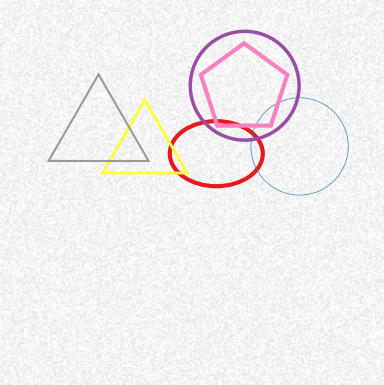[{"shape": "oval", "thickness": 3, "radius": 0.6, "center": [0.562, 0.601]}, {"shape": "circle", "thickness": 0.5, "radius": 0.63, "center": [0.778, 0.62]}, {"shape": "circle", "thickness": 2.5, "radius": 0.71, "center": [0.636, 0.777]}, {"shape": "triangle", "thickness": 2, "radius": 0.63, "center": [0.376, 0.614]}, {"shape": "pentagon", "thickness": 3, "radius": 0.59, "center": [0.634, 0.769]}, {"shape": "triangle", "thickness": 1.5, "radius": 0.75, "center": [0.256, 0.657]}]